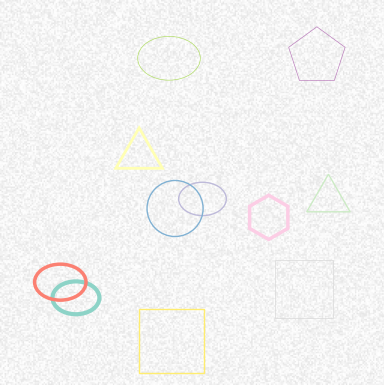[{"shape": "oval", "thickness": 3, "radius": 0.3, "center": [0.197, 0.226]}, {"shape": "triangle", "thickness": 2, "radius": 0.35, "center": [0.361, 0.598]}, {"shape": "oval", "thickness": 1, "radius": 0.31, "center": [0.526, 0.483]}, {"shape": "oval", "thickness": 2.5, "radius": 0.33, "center": [0.157, 0.267]}, {"shape": "circle", "thickness": 1, "radius": 0.36, "center": [0.455, 0.458]}, {"shape": "oval", "thickness": 0.5, "radius": 0.41, "center": [0.439, 0.849]}, {"shape": "hexagon", "thickness": 2.5, "radius": 0.29, "center": [0.698, 0.435]}, {"shape": "square", "thickness": 0.5, "radius": 0.38, "center": [0.789, 0.25]}, {"shape": "pentagon", "thickness": 0.5, "radius": 0.39, "center": [0.823, 0.853]}, {"shape": "triangle", "thickness": 1, "radius": 0.33, "center": [0.853, 0.482]}, {"shape": "square", "thickness": 1, "radius": 0.42, "center": [0.446, 0.115]}]